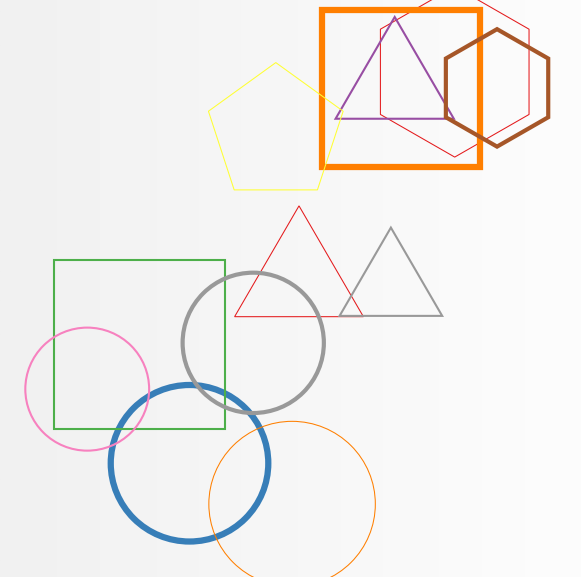[{"shape": "hexagon", "thickness": 0.5, "radius": 0.74, "center": [0.782, 0.875]}, {"shape": "triangle", "thickness": 0.5, "radius": 0.64, "center": [0.514, 0.515]}, {"shape": "circle", "thickness": 3, "radius": 0.68, "center": [0.326, 0.197]}, {"shape": "square", "thickness": 1, "radius": 0.73, "center": [0.24, 0.402]}, {"shape": "triangle", "thickness": 1, "radius": 0.59, "center": [0.679, 0.852]}, {"shape": "square", "thickness": 3, "radius": 0.68, "center": [0.689, 0.846]}, {"shape": "circle", "thickness": 0.5, "radius": 0.72, "center": [0.503, 0.126]}, {"shape": "pentagon", "thickness": 0.5, "radius": 0.61, "center": [0.474, 0.769]}, {"shape": "hexagon", "thickness": 2, "radius": 0.51, "center": [0.855, 0.847]}, {"shape": "circle", "thickness": 1, "radius": 0.53, "center": [0.15, 0.325]}, {"shape": "circle", "thickness": 2, "radius": 0.61, "center": [0.436, 0.405]}, {"shape": "triangle", "thickness": 1, "radius": 0.51, "center": [0.672, 0.503]}]